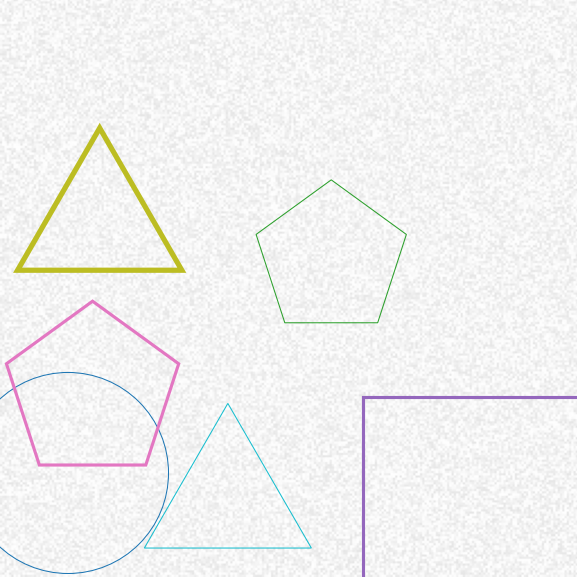[{"shape": "circle", "thickness": 0.5, "radius": 0.87, "center": [0.118, 0.18]}, {"shape": "pentagon", "thickness": 0.5, "radius": 0.68, "center": [0.574, 0.551]}, {"shape": "square", "thickness": 1.5, "radius": 0.98, "center": [0.824, 0.117]}, {"shape": "pentagon", "thickness": 1.5, "radius": 0.78, "center": [0.16, 0.321]}, {"shape": "triangle", "thickness": 2.5, "radius": 0.82, "center": [0.173, 0.613]}, {"shape": "triangle", "thickness": 0.5, "radius": 0.83, "center": [0.395, 0.134]}]